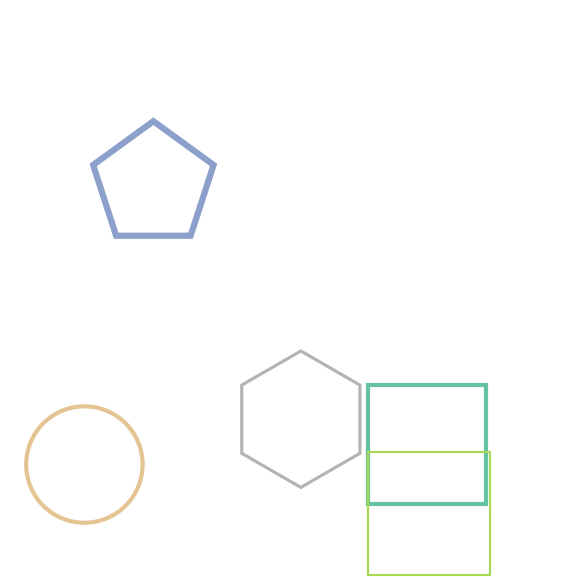[{"shape": "square", "thickness": 2, "radius": 0.51, "center": [0.74, 0.23]}, {"shape": "pentagon", "thickness": 3, "radius": 0.55, "center": [0.266, 0.68]}, {"shape": "square", "thickness": 1, "radius": 0.53, "center": [0.743, 0.11]}, {"shape": "circle", "thickness": 2, "radius": 0.5, "center": [0.146, 0.195]}, {"shape": "hexagon", "thickness": 1.5, "radius": 0.59, "center": [0.521, 0.273]}]